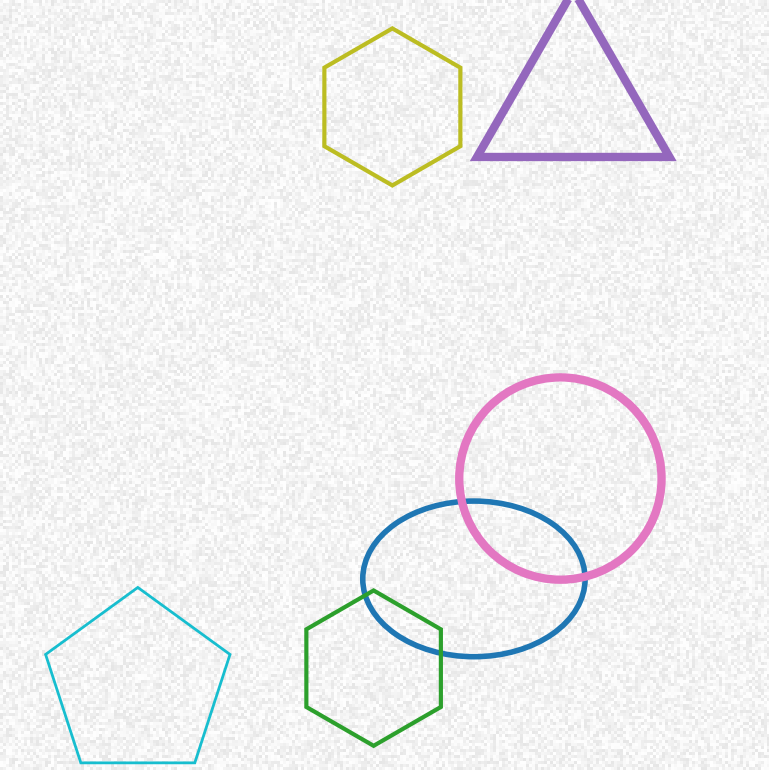[{"shape": "oval", "thickness": 2, "radius": 0.72, "center": [0.615, 0.248]}, {"shape": "hexagon", "thickness": 1.5, "radius": 0.5, "center": [0.485, 0.132]}, {"shape": "triangle", "thickness": 3, "radius": 0.72, "center": [0.744, 0.868]}, {"shape": "circle", "thickness": 3, "radius": 0.66, "center": [0.728, 0.379]}, {"shape": "hexagon", "thickness": 1.5, "radius": 0.51, "center": [0.51, 0.861]}, {"shape": "pentagon", "thickness": 1, "radius": 0.63, "center": [0.179, 0.111]}]